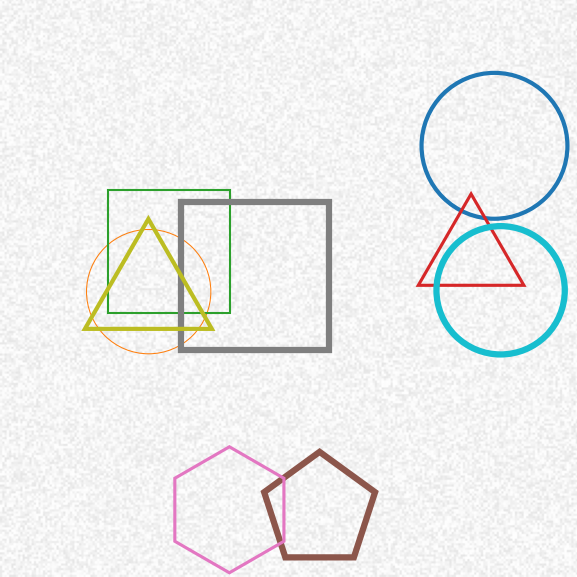[{"shape": "circle", "thickness": 2, "radius": 0.63, "center": [0.856, 0.747]}, {"shape": "circle", "thickness": 0.5, "radius": 0.54, "center": [0.257, 0.494]}, {"shape": "square", "thickness": 1, "radius": 0.53, "center": [0.293, 0.563]}, {"shape": "triangle", "thickness": 1.5, "radius": 0.53, "center": [0.816, 0.558]}, {"shape": "pentagon", "thickness": 3, "radius": 0.5, "center": [0.553, 0.116]}, {"shape": "hexagon", "thickness": 1.5, "radius": 0.55, "center": [0.397, 0.116]}, {"shape": "square", "thickness": 3, "radius": 0.64, "center": [0.442, 0.521]}, {"shape": "triangle", "thickness": 2, "radius": 0.63, "center": [0.257, 0.493]}, {"shape": "circle", "thickness": 3, "radius": 0.56, "center": [0.867, 0.496]}]